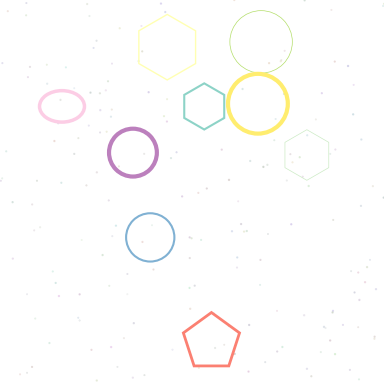[{"shape": "hexagon", "thickness": 1.5, "radius": 0.3, "center": [0.53, 0.724]}, {"shape": "hexagon", "thickness": 1, "radius": 0.43, "center": [0.434, 0.877]}, {"shape": "pentagon", "thickness": 2, "radius": 0.38, "center": [0.549, 0.112]}, {"shape": "circle", "thickness": 1.5, "radius": 0.31, "center": [0.39, 0.383]}, {"shape": "circle", "thickness": 0.5, "radius": 0.41, "center": [0.678, 0.891]}, {"shape": "oval", "thickness": 2.5, "radius": 0.29, "center": [0.161, 0.724]}, {"shape": "circle", "thickness": 3, "radius": 0.31, "center": [0.345, 0.604]}, {"shape": "hexagon", "thickness": 0.5, "radius": 0.33, "center": [0.797, 0.597]}, {"shape": "circle", "thickness": 3, "radius": 0.39, "center": [0.67, 0.731]}]